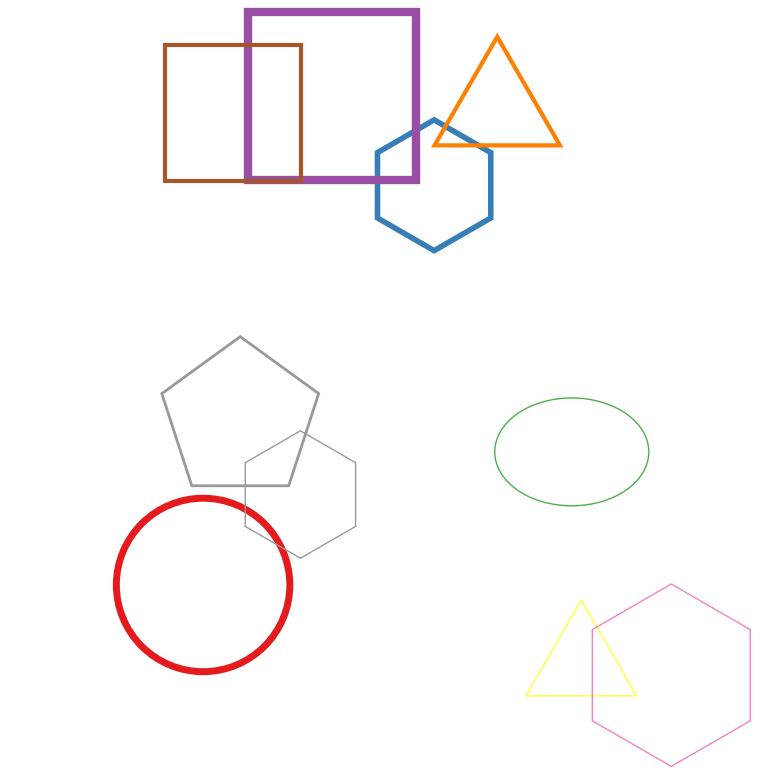[{"shape": "circle", "thickness": 2.5, "radius": 0.56, "center": [0.264, 0.24]}, {"shape": "hexagon", "thickness": 2, "radius": 0.42, "center": [0.564, 0.759]}, {"shape": "oval", "thickness": 0.5, "radius": 0.5, "center": [0.743, 0.413]}, {"shape": "square", "thickness": 3, "radius": 0.55, "center": [0.431, 0.875]}, {"shape": "triangle", "thickness": 1.5, "radius": 0.47, "center": [0.646, 0.858]}, {"shape": "triangle", "thickness": 0.5, "radius": 0.41, "center": [0.755, 0.138]}, {"shape": "square", "thickness": 1.5, "radius": 0.44, "center": [0.303, 0.853]}, {"shape": "hexagon", "thickness": 0.5, "radius": 0.59, "center": [0.872, 0.123]}, {"shape": "pentagon", "thickness": 1, "radius": 0.54, "center": [0.312, 0.456]}, {"shape": "hexagon", "thickness": 0.5, "radius": 0.41, "center": [0.39, 0.358]}]